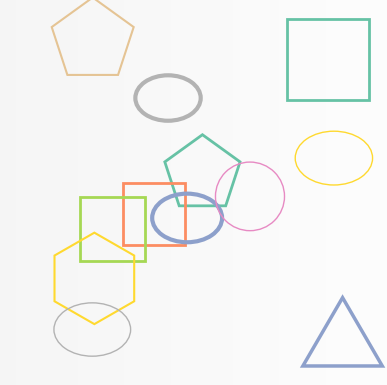[{"shape": "pentagon", "thickness": 2, "radius": 0.51, "center": [0.522, 0.548]}, {"shape": "square", "thickness": 2, "radius": 0.52, "center": [0.846, 0.846]}, {"shape": "square", "thickness": 2, "radius": 0.4, "center": [0.397, 0.445]}, {"shape": "oval", "thickness": 3, "radius": 0.45, "center": [0.483, 0.434]}, {"shape": "triangle", "thickness": 2.5, "radius": 0.59, "center": [0.884, 0.109]}, {"shape": "circle", "thickness": 1, "radius": 0.45, "center": [0.645, 0.49]}, {"shape": "square", "thickness": 2, "radius": 0.42, "center": [0.291, 0.404]}, {"shape": "hexagon", "thickness": 1.5, "radius": 0.59, "center": [0.243, 0.277]}, {"shape": "oval", "thickness": 1, "radius": 0.5, "center": [0.862, 0.589]}, {"shape": "pentagon", "thickness": 1.5, "radius": 0.56, "center": [0.239, 0.895]}, {"shape": "oval", "thickness": 3, "radius": 0.42, "center": [0.434, 0.745]}, {"shape": "oval", "thickness": 1, "radius": 0.49, "center": [0.238, 0.144]}]